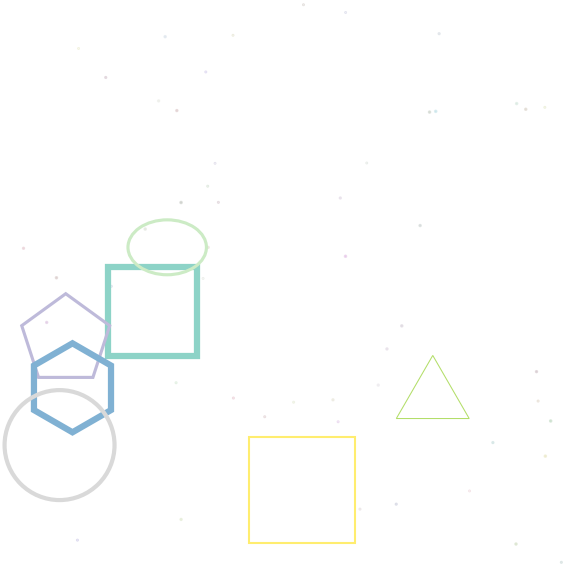[{"shape": "square", "thickness": 3, "radius": 0.39, "center": [0.264, 0.46]}, {"shape": "pentagon", "thickness": 1.5, "radius": 0.4, "center": [0.114, 0.41]}, {"shape": "hexagon", "thickness": 3, "radius": 0.39, "center": [0.126, 0.328]}, {"shape": "triangle", "thickness": 0.5, "radius": 0.36, "center": [0.749, 0.311]}, {"shape": "circle", "thickness": 2, "radius": 0.48, "center": [0.103, 0.228]}, {"shape": "oval", "thickness": 1.5, "radius": 0.34, "center": [0.29, 0.571]}, {"shape": "square", "thickness": 1, "radius": 0.46, "center": [0.522, 0.151]}]